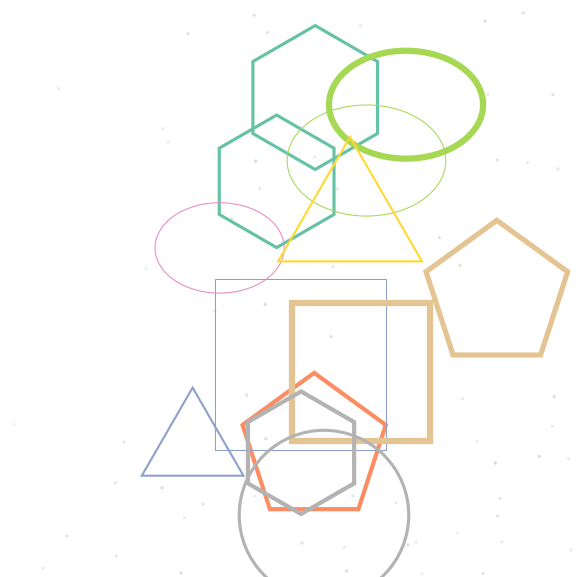[{"shape": "hexagon", "thickness": 1.5, "radius": 0.57, "center": [0.479, 0.685]}, {"shape": "hexagon", "thickness": 1.5, "radius": 0.62, "center": [0.546, 0.83]}, {"shape": "pentagon", "thickness": 2, "radius": 0.65, "center": [0.544, 0.223]}, {"shape": "square", "thickness": 0.5, "radius": 0.74, "center": [0.52, 0.368]}, {"shape": "triangle", "thickness": 1, "radius": 0.51, "center": [0.334, 0.226]}, {"shape": "oval", "thickness": 0.5, "radius": 0.56, "center": [0.38, 0.57]}, {"shape": "oval", "thickness": 0.5, "radius": 0.69, "center": [0.635, 0.721]}, {"shape": "oval", "thickness": 3, "radius": 0.67, "center": [0.703, 0.818]}, {"shape": "triangle", "thickness": 1, "radius": 0.72, "center": [0.606, 0.618]}, {"shape": "pentagon", "thickness": 2.5, "radius": 0.64, "center": [0.86, 0.489]}, {"shape": "square", "thickness": 3, "radius": 0.59, "center": [0.625, 0.355]}, {"shape": "circle", "thickness": 1.5, "radius": 0.73, "center": [0.561, 0.107]}, {"shape": "hexagon", "thickness": 2, "radius": 0.53, "center": [0.521, 0.215]}]